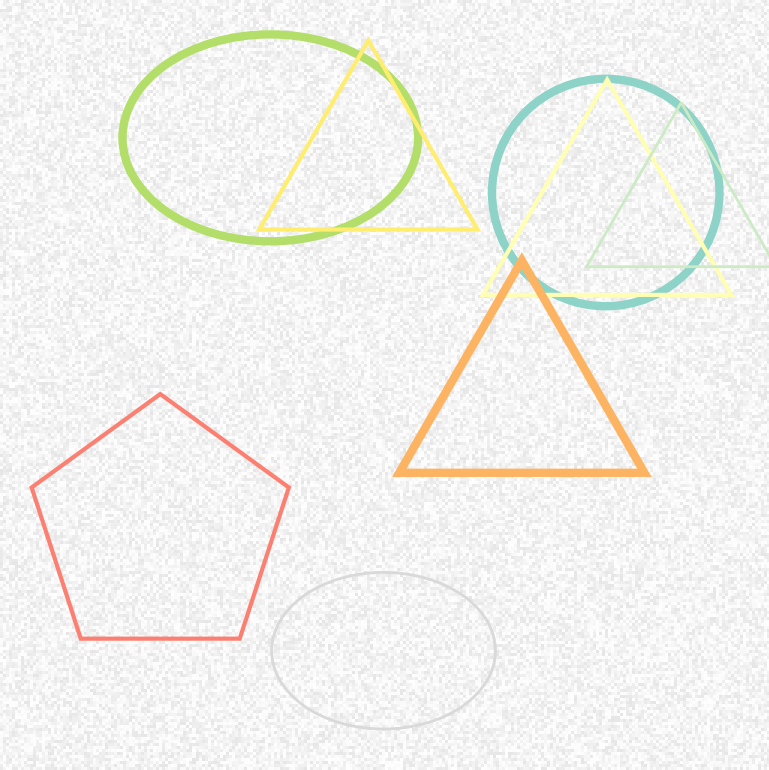[{"shape": "circle", "thickness": 3, "radius": 0.74, "center": [0.787, 0.75]}, {"shape": "triangle", "thickness": 1.5, "radius": 0.93, "center": [0.789, 0.71]}, {"shape": "pentagon", "thickness": 1.5, "radius": 0.88, "center": [0.208, 0.313]}, {"shape": "triangle", "thickness": 3, "radius": 0.92, "center": [0.678, 0.478]}, {"shape": "oval", "thickness": 3, "radius": 0.96, "center": [0.351, 0.821]}, {"shape": "oval", "thickness": 1, "radius": 0.73, "center": [0.498, 0.155]}, {"shape": "triangle", "thickness": 1, "radius": 0.71, "center": [0.885, 0.725]}, {"shape": "triangle", "thickness": 1.5, "radius": 0.82, "center": [0.478, 0.784]}]